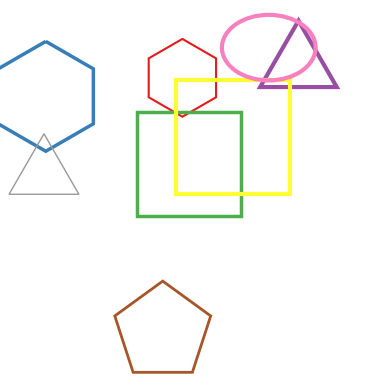[{"shape": "hexagon", "thickness": 1.5, "radius": 0.51, "center": [0.474, 0.798]}, {"shape": "hexagon", "thickness": 2.5, "radius": 0.71, "center": [0.119, 0.75]}, {"shape": "square", "thickness": 2.5, "radius": 0.68, "center": [0.492, 0.573]}, {"shape": "triangle", "thickness": 3, "radius": 0.57, "center": [0.775, 0.831]}, {"shape": "square", "thickness": 3, "radius": 0.74, "center": [0.605, 0.644]}, {"shape": "pentagon", "thickness": 2, "radius": 0.65, "center": [0.423, 0.139]}, {"shape": "oval", "thickness": 3, "radius": 0.61, "center": [0.698, 0.876]}, {"shape": "triangle", "thickness": 1, "radius": 0.52, "center": [0.114, 0.548]}]